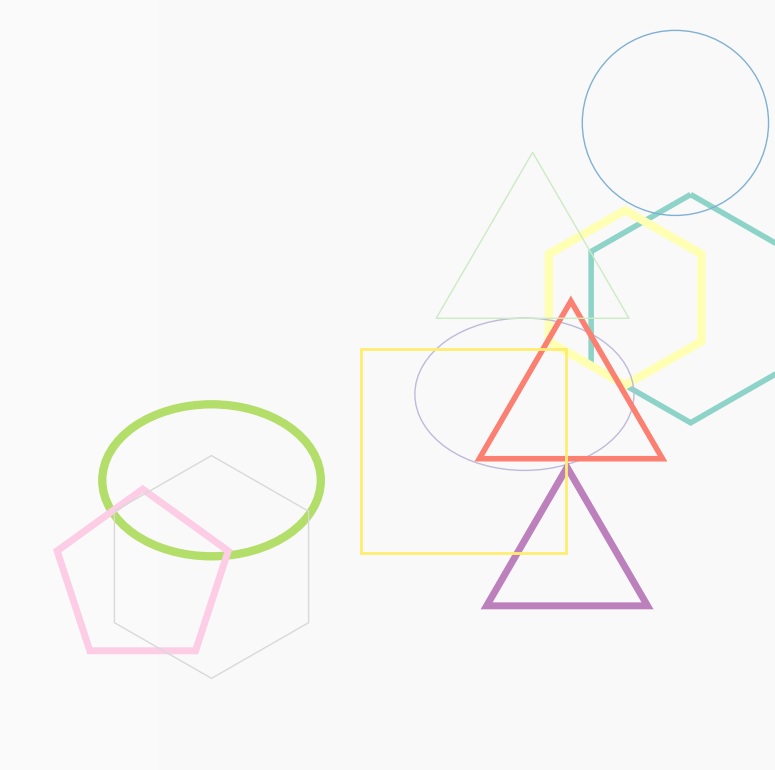[{"shape": "hexagon", "thickness": 2, "radius": 0.74, "center": [0.891, 0.599]}, {"shape": "hexagon", "thickness": 3, "radius": 0.57, "center": [0.807, 0.613]}, {"shape": "oval", "thickness": 0.5, "radius": 0.71, "center": [0.677, 0.488]}, {"shape": "triangle", "thickness": 2, "radius": 0.68, "center": [0.737, 0.472]}, {"shape": "circle", "thickness": 0.5, "radius": 0.6, "center": [0.872, 0.84]}, {"shape": "oval", "thickness": 3, "radius": 0.7, "center": [0.273, 0.376]}, {"shape": "pentagon", "thickness": 2.5, "radius": 0.58, "center": [0.184, 0.249]}, {"shape": "hexagon", "thickness": 0.5, "radius": 0.72, "center": [0.273, 0.264]}, {"shape": "triangle", "thickness": 2.5, "radius": 0.6, "center": [0.732, 0.273]}, {"shape": "triangle", "thickness": 0.5, "radius": 0.72, "center": [0.687, 0.658]}, {"shape": "square", "thickness": 1, "radius": 0.66, "center": [0.598, 0.415]}]